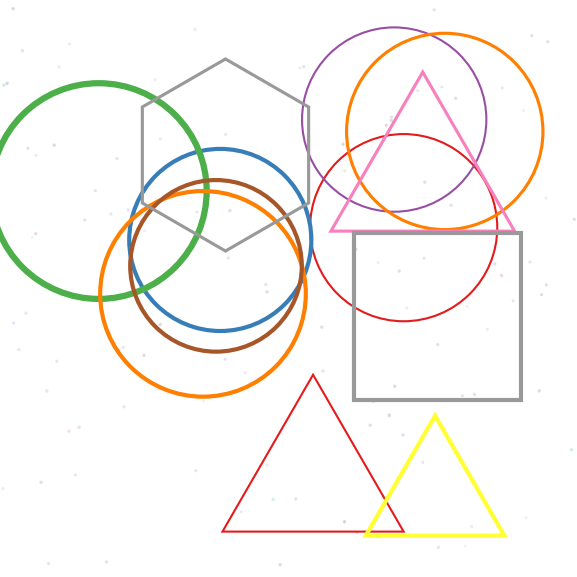[{"shape": "circle", "thickness": 1, "radius": 0.81, "center": [0.699, 0.605]}, {"shape": "triangle", "thickness": 1, "radius": 0.91, "center": [0.542, 0.169]}, {"shape": "circle", "thickness": 2, "radius": 0.79, "center": [0.381, 0.584]}, {"shape": "circle", "thickness": 3, "radius": 0.93, "center": [0.171, 0.668]}, {"shape": "circle", "thickness": 1, "radius": 0.8, "center": [0.683, 0.792]}, {"shape": "circle", "thickness": 2, "radius": 0.89, "center": [0.351, 0.49]}, {"shape": "circle", "thickness": 1.5, "radius": 0.85, "center": [0.77, 0.772]}, {"shape": "triangle", "thickness": 2, "radius": 0.69, "center": [0.753, 0.141]}, {"shape": "circle", "thickness": 2, "radius": 0.74, "center": [0.374, 0.539]}, {"shape": "triangle", "thickness": 1.5, "radius": 0.92, "center": [0.732, 0.691]}, {"shape": "square", "thickness": 2, "radius": 0.72, "center": [0.758, 0.451]}, {"shape": "hexagon", "thickness": 1.5, "radius": 0.83, "center": [0.39, 0.731]}]